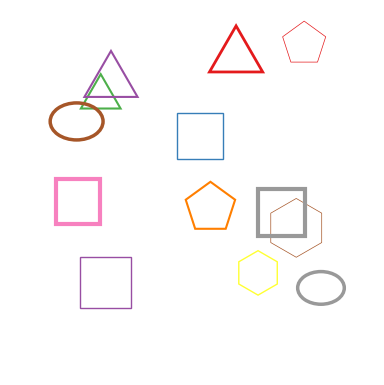[{"shape": "triangle", "thickness": 2, "radius": 0.4, "center": [0.613, 0.853]}, {"shape": "pentagon", "thickness": 0.5, "radius": 0.29, "center": [0.79, 0.886]}, {"shape": "square", "thickness": 1, "radius": 0.29, "center": [0.52, 0.647]}, {"shape": "triangle", "thickness": 1.5, "radius": 0.3, "center": [0.262, 0.748]}, {"shape": "square", "thickness": 1, "radius": 0.33, "center": [0.273, 0.267]}, {"shape": "triangle", "thickness": 1.5, "radius": 0.4, "center": [0.288, 0.788]}, {"shape": "pentagon", "thickness": 1.5, "radius": 0.34, "center": [0.547, 0.46]}, {"shape": "hexagon", "thickness": 1, "radius": 0.29, "center": [0.67, 0.291]}, {"shape": "hexagon", "thickness": 0.5, "radius": 0.38, "center": [0.769, 0.408]}, {"shape": "oval", "thickness": 2.5, "radius": 0.34, "center": [0.199, 0.685]}, {"shape": "square", "thickness": 3, "radius": 0.29, "center": [0.203, 0.476]}, {"shape": "square", "thickness": 3, "radius": 0.31, "center": [0.731, 0.447]}, {"shape": "oval", "thickness": 2.5, "radius": 0.3, "center": [0.834, 0.252]}]